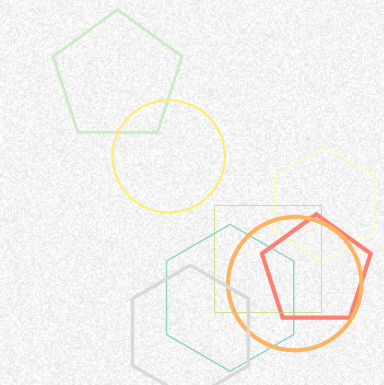[{"shape": "hexagon", "thickness": 1, "radius": 0.95, "center": [0.598, 0.226]}, {"shape": "hexagon", "thickness": 1, "radius": 0.74, "center": [0.842, 0.47]}, {"shape": "pentagon", "thickness": 3, "radius": 0.74, "center": [0.822, 0.295]}, {"shape": "circle", "thickness": 3, "radius": 0.87, "center": [0.766, 0.263]}, {"shape": "square", "thickness": 0.5, "radius": 0.7, "center": [0.695, 0.329]}, {"shape": "hexagon", "thickness": 2.5, "radius": 0.87, "center": [0.495, 0.137]}, {"shape": "pentagon", "thickness": 2, "radius": 0.88, "center": [0.305, 0.799]}, {"shape": "circle", "thickness": 1.5, "radius": 0.73, "center": [0.438, 0.594]}]